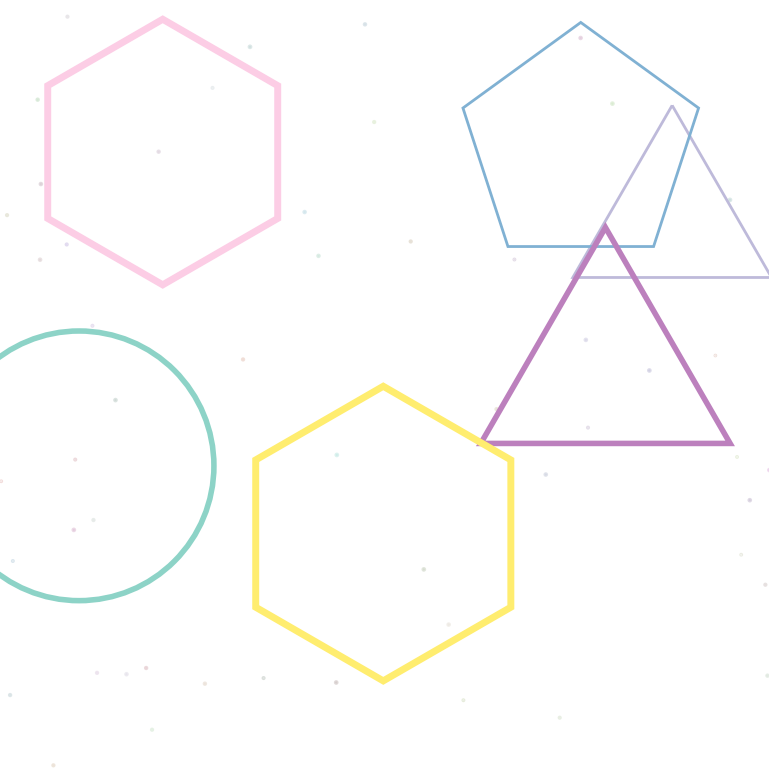[{"shape": "circle", "thickness": 2, "radius": 0.88, "center": [0.103, 0.395]}, {"shape": "triangle", "thickness": 1, "radius": 0.74, "center": [0.873, 0.714]}, {"shape": "pentagon", "thickness": 1, "radius": 0.8, "center": [0.754, 0.81]}, {"shape": "hexagon", "thickness": 2.5, "radius": 0.86, "center": [0.211, 0.803]}, {"shape": "triangle", "thickness": 2, "radius": 0.93, "center": [0.786, 0.518]}, {"shape": "hexagon", "thickness": 2.5, "radius": 0.96, "center": [0.498, 0.307]}]